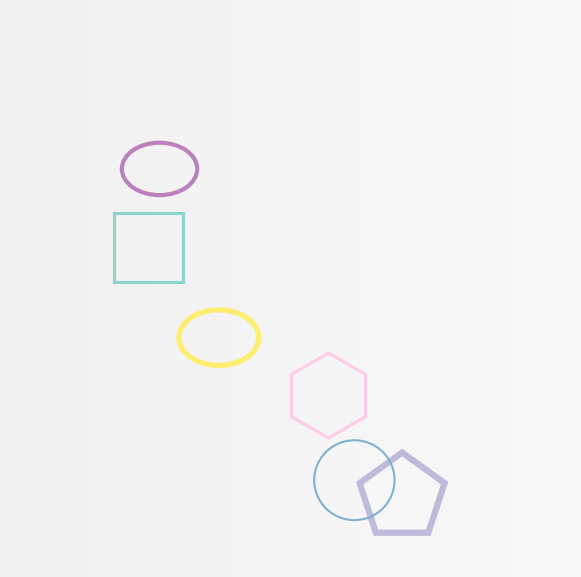[{"shape": "square", "thickness": 1.5, "radius": 0.3, "center": [0.255, 0.57]}, {"shape": "pentagon", "thickness": 3, "radius": 0.38, "center": [0.692, 0.139]}, {"shape": "circle", "thickness": 1, "radius": 0.35, "center": [0.61, 0.168]}, {"shape": "hexagon", "thickness": 1.5, "radius": 0.37, "center": [0.565, 0.314]}, {"shape": "oval", "thickness": 2, "radius": 0.32, "center": [0.274, 0.707]}, {"shape": "oval", "thickness": 2.5, "radius": 0.34, "center": [0.376, 0.414]}]